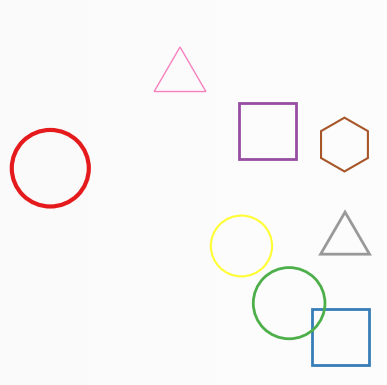[{"shape": "circle", "thickness": 3, "radius": 0.5, "center": [0.13, 0.563]}, {"shape": "square", "thickness": 2, "radius": 0.36, "center": [0.879, 0.125]}, {"shape": "circle", "thickness": 2, "radius": 0.46, "center": [0.746, 0.213]}, {"shape": "square", "thickness": 2, "radius": 0.36, "center": [0.69, 0.659]}, {"shape": "circle", "thickness": 1.5, "radius": 0.39, "center": [0.623, 0.361]}, {"shape": "hexagon", "thickness": 1.5, "radius": 0.35, "center": [0.889, 0.625]}, {"shape": "triangle", "thickness": 1, "radius": 0.39, "center": [0.465, 0.801]}, {"shape": "triangle", "thickness": 2, "radius": 0.36, "center": [0.89, 0.376]}]